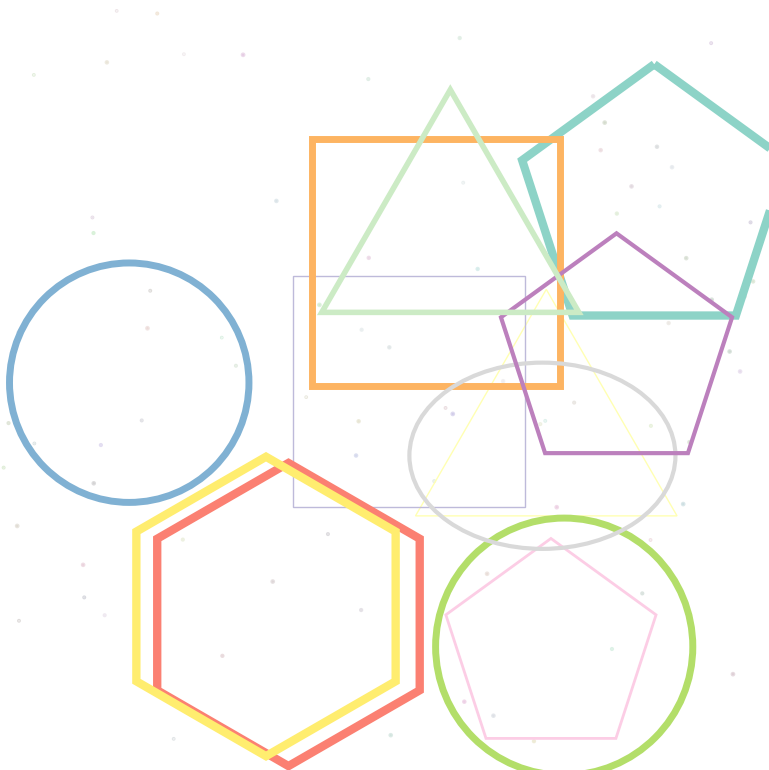[{"shape": "pentagon", "thickness": 3, "radius": 0.9, "center": [0.85, 0.736]}, {"shape": "triangle", "thickness": 0.5, "radius": 0.98, "center": [0.709, 0.428]}, {"shape": "square", "thickness": 0.5, "radius": 0.75, "center": [0.531, 0.492]}, {"shape": "hexagon", "thickness": 3, "radius": 0.98, "center": [0.375, 0.202]}, {"shape": "circle", "thickness": 2.5, "radius": 0.78, "center": [0.168, 0.503]}, {"shape": "square", "thickness": 2.5, "radius": 0.8, "center": [0.566, 0.659]}, {"shape": "circle", "thickness": 2.5, "radius": 0.84, "center": [0.733, 0.16]}, {"shape": "pentagon", "thickness": 1, "radius": 0.72, "center": [0.716, 0.157]}, {"shape": "oval", "thickness": 1.5, "radius": 0.86, "center": [0.704, 0.408]}, {"shape": "pentagon", "thickness": 1.5, "radius": 0.79, "center": [0.801, 0.539]}, {"shape": "triangle", "thickness": 2, "radius": 0.96, "center": [0.585, 0.691]}, {"shape": "hexagon", "thickness": 3, "radius": 0.97, "center": [0.345, 0.212]}]